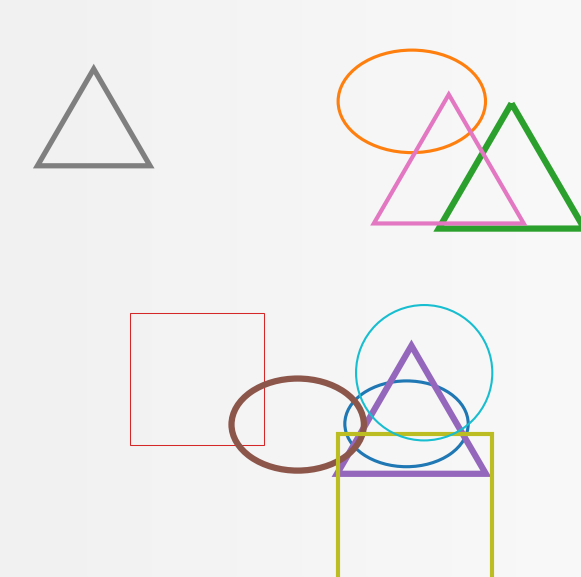[{"shape": "oval", "thickness": 1.5, "radius": 0.53, "center": [0.699, 0.265]}, {"shape": "oval", "thickness": 1.5, "radius": 0.63, "center": [0.709, 0.824]}, {"shape": "triangle", "thickness": 3, "radius": 0.72, "center": [0.88, 0.676]}, {"shape": "square", "thickness": 0.5, "radius": 0.57, "center": [0.339, 0.343]}, {"shape": "triangle", "thickness": 3, "radius": 0.74, "center": [0.708, 0.253]}, {"shape": "oval", "thickness": 3, "radius": 0.57, "center": [0.512, 0.264]}, {"shape": "triangle", "thickness": 2, "radius": 0.74, "center": [0.772, 0.687]}, {"shape": "triangle", "thickness": 2.5, "radius": 0.56, "center": [0.161, 0.768]}, {"shape": "square", "thickness": 2, "radius": 0.66, "center": [0.714, 0.114]}, {"shape": "circle", "thickness": 1, "radius": 0.59, "center": [0.73, 0.354]}]